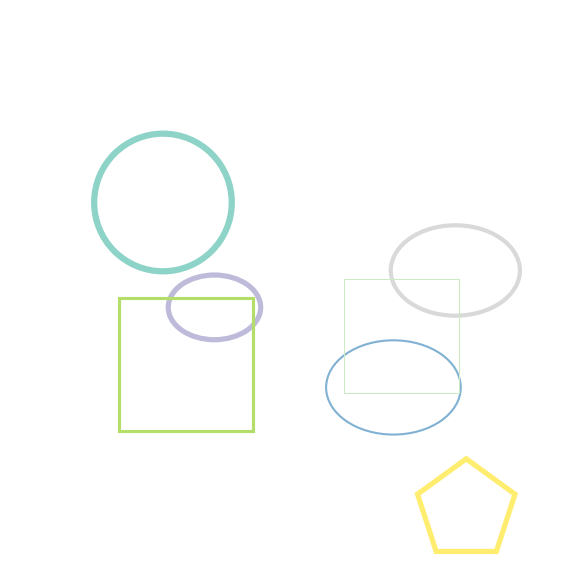[{"shape": "circle", "thickness": 3, "radius": 0.6, "center": [0.282, 0.649]}, {"shape": "oval", "thickness": 2.5, "radius": 0.4, "center": [0.371, 0.467]}, {"shape": "oval", "thickness": 1, "radius": 0.58, "center": [0.681, 0.328]}, {"shape": "square", "thickness": 1.5, "radius": 0.58, "center": [0.322, 0.368]}, {"shape": "oval", "thickness": 2, "radius": 0.56, "center": [0.788, 0.531]}, {"shape": "square", "thickness": 0.5, "radius": 0.49, "center": [0.695, 0.417]}, {"shape": "pentagon", "thickness": 2.5, "radius": 0.44, "center": [0.807, 0.116]}]